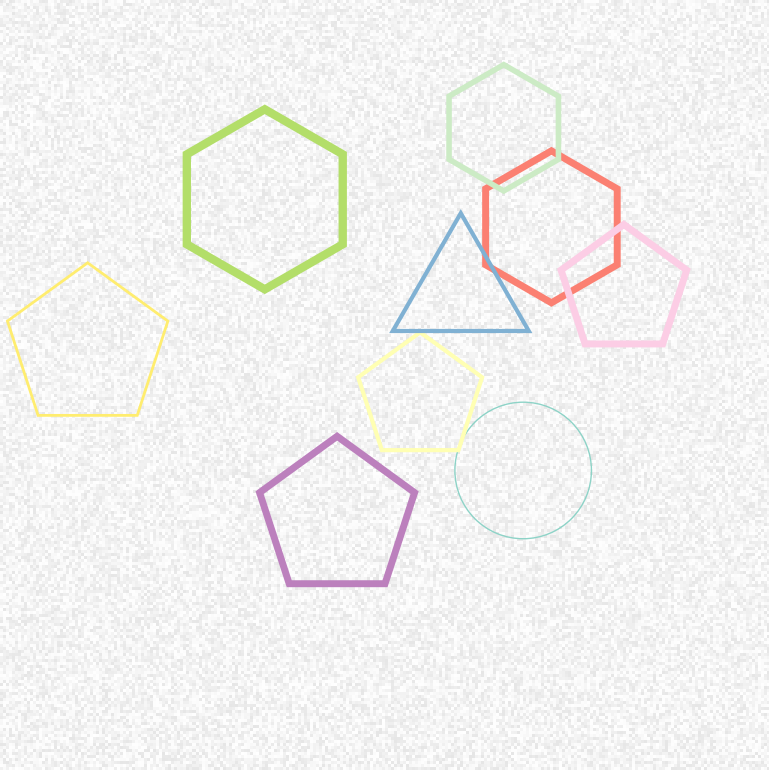[{"shape": "circle", "thickness": 0.5, "radius": 0.44, "center": [0.679, 0.389]}, {"shape": "pentagon", "thickness": 1.5, "radius": 0.42, "center": [0.546, 0.484]}, {"shape": "hexagon", "thickness": 2.5, "radius": 0.49, "center": [0.716, 0.705]}, {"shape": "triangle", "thickness": 1.5, "radius": 0.51, "center": [0.598, 0.621]}, {"shape": "hexagon", "thickness": 3, "radius": 0.58, "center": [0.344, 0.741]}, {"shape": "pentagon", "thickness": 2.5, "radius": 0.43, "center": [0.81, 0.623]}, {"shape": "pentagon", "thickness": 2.5, "radius": 0.53, "center": [0.438, 0.328]}, {"shape": "hexagon", "thickness": 2, "radius": 0.41, "center": [0.654, 0.834]}, {"shape": "pentagon", "thickness": 1, "radius": 0.55, "center": [0.114, 0.549]}]